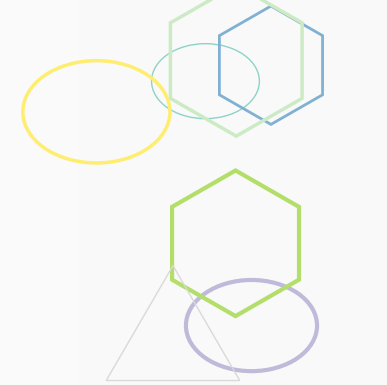[{"shape": "oval", "thickness": 1, "radius": 0.7, "center": [0.53, 0.789]}, {"shape": "oval", "thickness": 3, "radius": 0.85, "center": [0.649, 0.154]}, {"shape": "hexagon", "thickness": 2, "radius": 0.77, "center": [0.699, 0.831]}, {"shape": "hexagon", "thickness": 3, "radius": 0.95, "center": [0.608, 0.368]}, {"shape": "triangle", "thickness": 1, "radius": 0.99, "center": [0.446, 0.111]}, {"shape": "hexagon", "thickness": 2.5, "radius": 0.98, "center": [0.61, 0.843]}, {"shape": "oval", "thickness": 2.5, "radius": 0.95, "center": [0.249, 0.71]}]